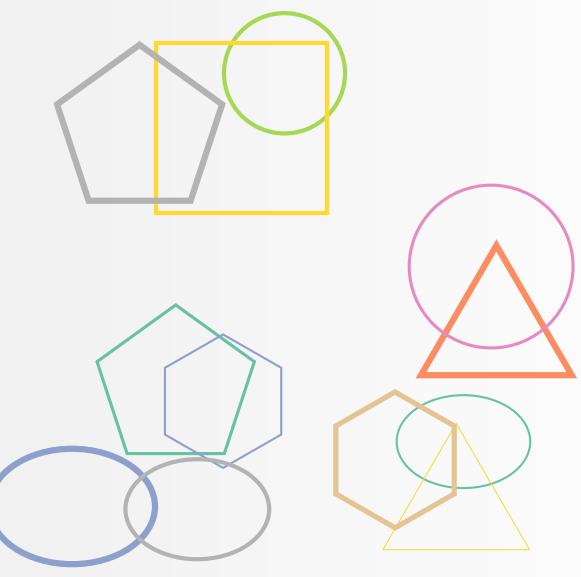[{"shape": "oval", "thickness": 1, "radius": 0.57, "center": [0.797, 0.234]}, {"shape": "pentagon", "thickness": 1.5, "radius": 0.71, "center": [0.302, 0.329]}, {"shape": "triangle", "thickness": 3, "radius": 0.75, "center": [0.854, 0.424]}, {"shape": "oval", "thickness": 3, "radius": 0.71, "center": [0.124, 0.122]}, {"shape": "hexagon", "thickness": 1, "radius": 0.58, "center": [0.384, 0.304]}, {"shape": "circle", "thickness": 1.5, "radius": 0.7, "center": [0.845, 0.538]}, {"shape": "circle", "thickness": 2, "radius": 0.52, "center": [0.489, 0.872]}, {"shape": "triangle", "thickness": 0.5, "radius": 0.73, "center": [0.785, 0.12]}, {"shape": "square", "thickness": 2, "radius": 0.73, "center": [0.416, 0.777]}, {"shape": "hexagon", "thickness": 2.5, "radius": 0.59, "center": [0.68, 0.203]}, {"shape": "oval", "thickness": 2, "radius": 0.62, "center": [0.339, 0.117]}, {"shape": "pentagon", "thickness": 3, "radius": 0.75, "center": [0.24, 0.772]}]